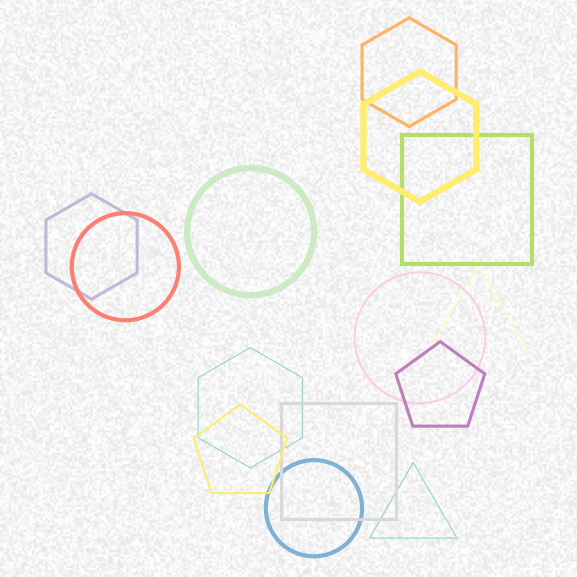[{"shape": "triangle", "thickness": 0.5, "radius": 0.44, "center": [0.716, 0.111]}, {"shape": "hexagon", "thickness": 0.5, "radius": 0.52, "center": [0.433, 0.293]}, {"shape": "triangle", "thickness": 0.5, "radius": 0.51, "center": [0.827, 0.438]}, {"shape": "hexagon", "thickness": 1.5, "radius": 0.46, "center": [0.159, 0.572]}, {"shape": "circle", "thickness": 2, "radius": 0.46, "center": [0.217, 0.537]}, {"shape": "circle", "thickness": 2, "radius": 0.42, "center": [0.544, 0.119]}, {"shape": "hexagon", "thickness": 1.5, "radius": 0.47, "center": [0.708, 0.874]}, {"shape": "square", "thickness": 2, "radius": 0.56, "center": [0.809, 0.654]}, {"shape": "circle", "thickness": 1, "radius": 0.57, "center": [0.727, 0.414]}, {"shape": "square", "thickness": 1.5, "radius": 0.5, "center": [0.586, 0.201]}, {"shape": "pentagon", "thickness": 1.5, "radius": 0.4, "center": [0.762, 0.327]}, {"shape": "circle", "thickness": 3, "radius": 0.55, "center": [0.434, 0.598]}, {"shape": "pentagon", "thickness": 1, "radius": 0.42, "center": [0.416, 0.214]}, {"shape": "hexagon", "thickness": 3, "radius": 0.56, "center": [0.727, 0.762]}]